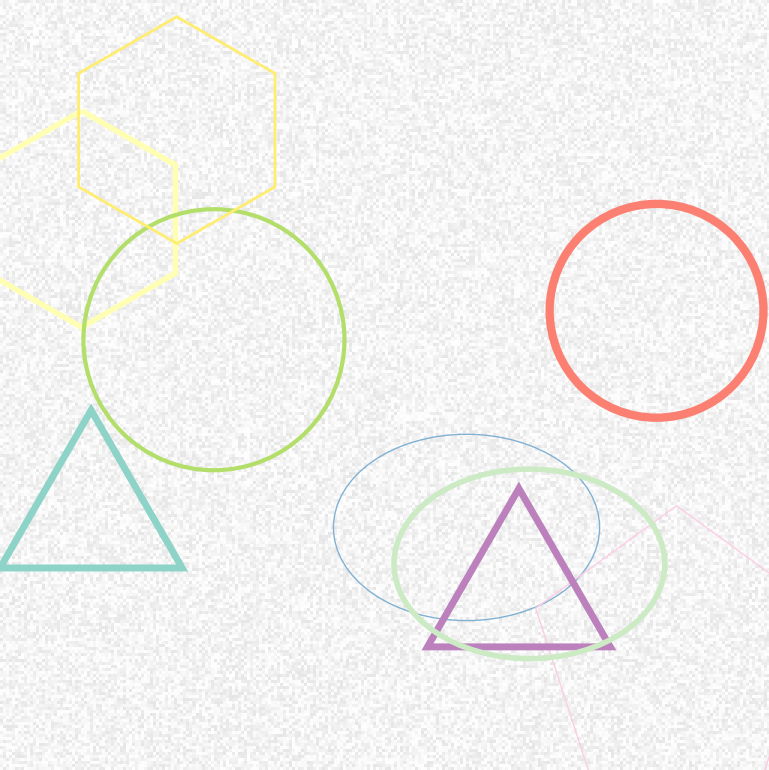[{"shape": "triangle", "thickness": 2.5, "radius": 0.68, "center": [0.118, 0.331]}, {"shape": "hexagon", "thickness": 2, "radius": 0.7, "center": [0.106, 0.716]}, {"shape": "circle", "thickness": 3, "radius": 0.69, "center": [0.853, 0.596]}, {"shape": "oval", "thickness": 0.5, "radius": 0.86, "center": [0.606, 0.315]}, {"shape": "circle", "thickness": 1.5, "radius": 0.85, "center": [0.278, 0.559]}, {"shape": "pentagon", "thickness": 0.5, "radius": 0.96, "center": [0.879, 0.151]}, {"shape": "triangle", "thickness": 2.5, "radius": 0.69, "center": [0.674, 0.228]}, {"shape": "oval", "thickness": 2, "radius": 0.88, "center": [0.687, 0.268]}, {"shape": "hexagon", "thickness": 1, "radius": 0.74, "center": [0.23, 0.831]}]